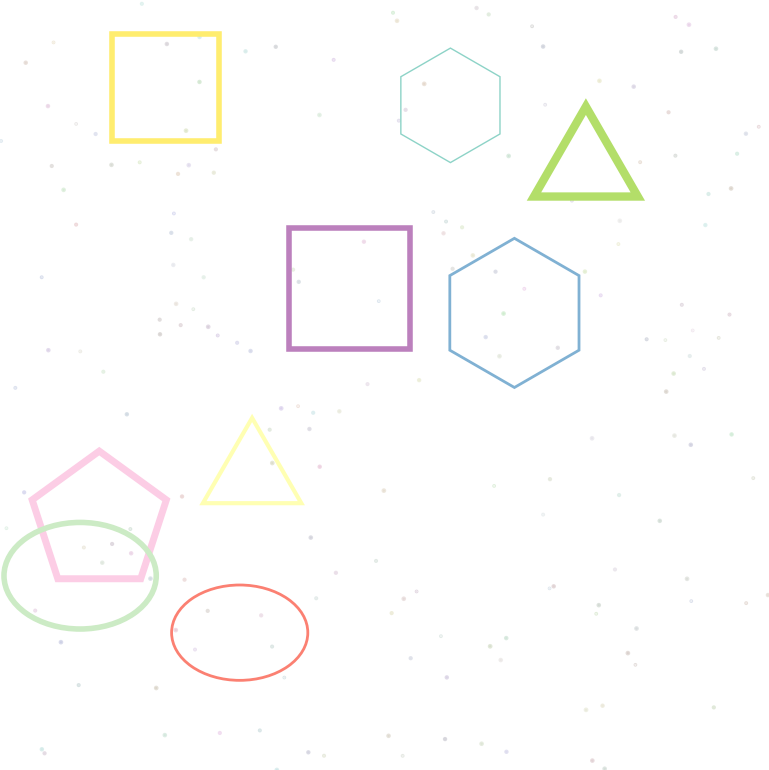[{"shape": "hexagon", "thickness": 0.5, "radius": 0.37, "center": [0.585, 0.863]}, {"shape": "triangle", "thickness": 1.5, "radius": 0.37, "center": [0.327, 0.383]}, {"shape": "oval", "thickness": 1, "radius": 0.44, "center": [0.311, 0.178]}, {"shape": "hexagon", "thickness": 1, "radius": 0.48, "center": [0.668, 0.594]}, {"shape": "triangle", "thickness": 3, "radius": 0.39, "center": [0.761, 0.784]}, {"shape": "pentagon", "thickness": 2.5, "radius": 0.46, "center": [0.129, 0.322]}, {"shape": "square", "thickness": 2, "radius": 0.39, "center": [0.454, 0.625]}, {"shape": "oval", "thickness": 2, "radius": 0.49, "center": [0.104, 0.252]}, {"shape": "square", "thickness": 2, "radius": 0.35, "center": [0.215, 0.886]}]